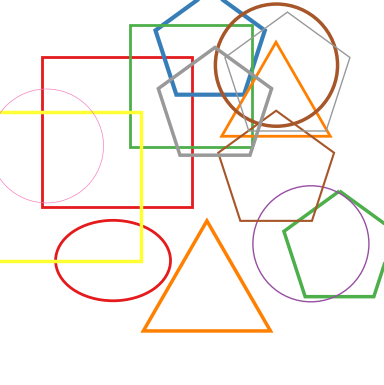[{"shape": "oval", "thickness": 2, "radius": 0.75, "center": [0.294, 0.323]}, {"shape": "square", "thickness": 2, "radius": 0.97, "center": [0.304, 0.657]}, {"shape": "pentagon", "thickness": 3, "radius": 0.75, "center": [0.546, 0.875]}, {"shape": "pentagon", "thickness": 2.5, "radius": 0.76, "center": [0.882, 0.352]}, {"shape": "square", "thickness": 2, "radius": 0.79, "center": [0.497, 0.777]}, {"shape": "circle", "thickness": 1, "radius": 0.75, "center": [0.808, 0.367]}, {"shape": "triangle", "thickness": 2, "radius": 0.81, "center": [0.717, 0.728]}, {"shape": "triangle", "thickness": 2.5, "radius": 0.95, "center": [0.537, 0.236]}, {"shape": "square", "thickness": 2.5, "radius": 0.97, "center": [0.171, 0.515]}, {"shape": "pentagon", "thickness": 1.5, "radius": 0.79, "center": [0.717, 0.554]}, {"shape": "circle", "thickness": 2.5, "radius": 0.79, "center": [0.718, 0.831]}, {"shape": "circle", "thickness": 0.5, "radius": 0.74, "center": [0.121, 0.621]}, {"shape": "pentagon", "thickness": 1, "radius": 0.85, "center": [0.747, 0.798]}, {"shape": "pentagon", "thickness": 2.5, "radius": 0.77, "center": [0.558, 0.722]}]